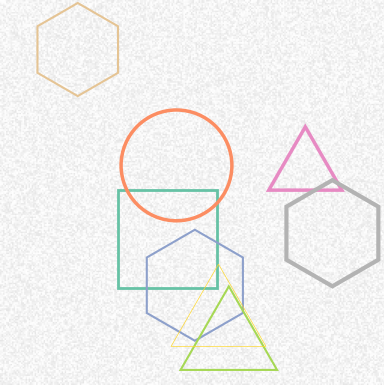[{"shape": "square", "thickness": 2, "radius": 0.64, "center": [0.435, 0.38]}, {"shape": "circle", "thickness": 2.5, "radius": 0.72, "center": [0.458, 0.57]}, {"shape": "hexagon", "thickness": 1.5, "radius": 0.72, "center": [0.506, 0.259]}, {"shape": "triangle", "thickness": 2.5, "radius": 0.55, "center": [0.793, 0.561]}, {"shape": "triangle", "thickness": 1.5, "radius": 0.72, "center": [0.594, 0.112]}, {"shape": "triangle", "thickness": 0.5, "radius": 0.71, "center": [0.568, 0.172]}, {"shape": "hexagon", "thickness": 1.5, "radius": 0.6, "center": [0.202, 0.871]}, {"shape": "hexagon", "thickness": 3, "radius": 0.69, "center": [0.863, 0.394]}]